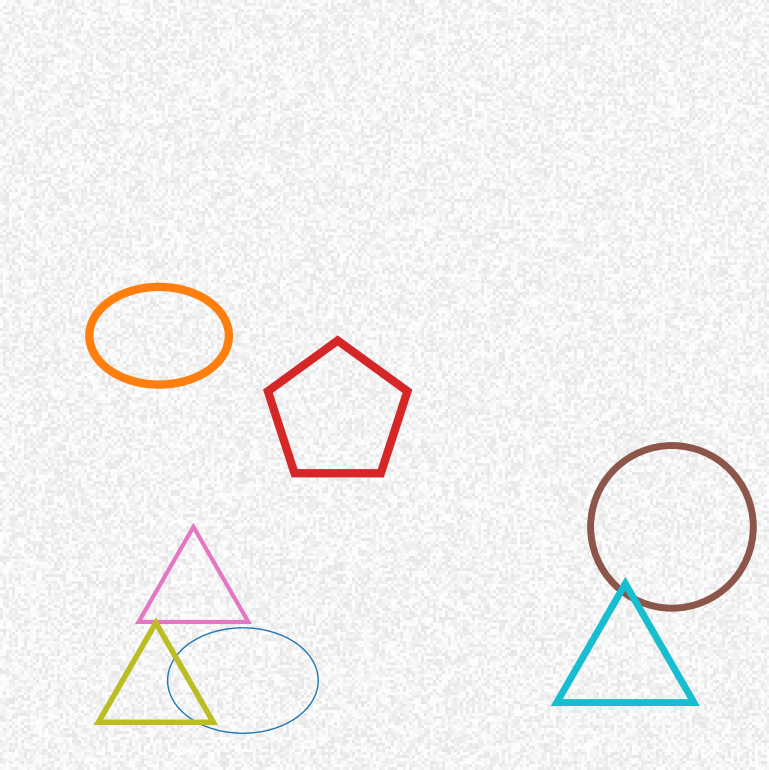[{"shape": "oval", "thickness": 0.5, "radius": 0.49, "center": [0.315, 0.116]}, {"shape": "oval", "thickness": 3, "radius": 0.45, "center": [0.207, 0.564]}, {"shape": "pentagon", "thickness": 3, "radius": 0.48, "center": [0.439, 0.462]}, {"shape": "circle", "thickness": 2.5, "radius": 0.53, "center": [0.873, 0.316]}, {"shape": "triangle", "thickness": 1.5, "radius": 0.41, "center": [0.251, 0.233]}, {"shape": "triangle", "thickness": 2, "radius": 0.43, "center": [0.202, 0.105]}, {"shape": "triangle", "thickness": 2.5, "radius": 0.51, "center": [0.812, 0.139]}]